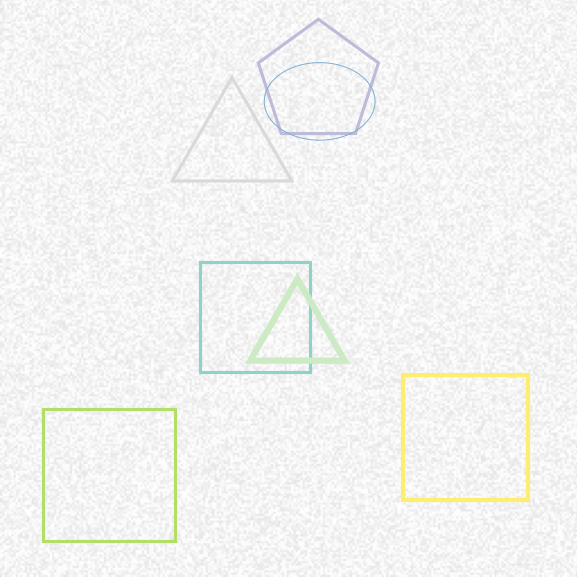[{"shape": "square", "thickness": 1.5, "radius": 0.48, "center": [0.441, 0.45]}, {"shape": "pentagon", "thickness": 1.5, "radius": 0.55, "center": [0.551, 0.856]}, {"shape": "oval", "thickness": 0.5, "radius": 0.48, "center": [0.554, 0.824]}, {"shape": "square", "thickness": 1.5, "radius": 0.57, "center": [0.189, 0.176]}, {"shape": "triangle", "thickness": 1.5, "radius": 0.6, "center": [0.402, 0.746]}, {"shape": "triangle", "thickness": 3, "radius": 0.47, "center": [0.515, 0.422]}, {"shape": "square", "thickness": 2, "radius": 0.54, "center": [0.806, 0.241]}]